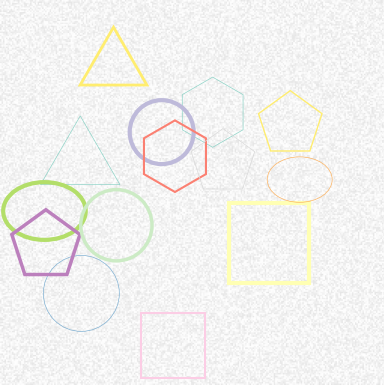[{"shape": "triangle", "thickness": 0.5, "radius": 0.6, "center": [0.208, 0.58]}, {"shape": "hexagon", "thickness": 0.5, "radius": 0.46, "center": [0.552, 0.709]}, {"shape": "square", "thickness": 3, "radius": 0.52, "center": [0.699, 0.368]}, {"shape": "circle", "thickness": 3, "radius": 0.42, "center": [0.42, 0.657]}, {"shape": "hexagon", "thickness": 1.5, "radius": 0.46, "center": [0.454, 0.594]}, {"shape": "circle", "thickness": 0.5, "radius": 0.49, "center": [0.211, 0.238]}, {"shape": "oval", "thickness": 0.5, "radius": 0.42, "center": [0.778, 0.534]}, {"shape": "oval", "thickness": 3, "radius": 0.54, "center": [0.115, 0.452]}, {"shape": "square", "thickness": 1.5, "radius": 0.42, "center": [0.45, 0.103]}, {"shape": "pentagon", "thickness": 0.5, "radius": 0.43, "center": [0.579, 0.579]}, {"shape": "pentagon", "thickness": 2.5, "radius": 0.47, "center": [0.119, 0.362]}, {"shape": "circle", "thickness": 2.5, "radius": 0.46, "center": [0.302, 0.415]}, {"shape": "triangle", "thickness": 2, "radius": 0.5, "center": [0.295, 0.829]}, {"shape": "pentagon", "thickness": 1, "radius": 0.43, "center": [0.754, 0.678]}]